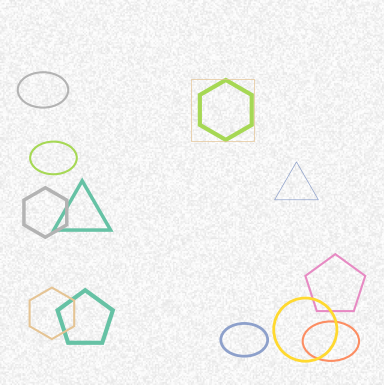[{"shape": "pentagon", "thickness": 3, "radius": 0.38, "center": [0.221, 0.171]}, {"shape": "triangle", "thickness": 2.5, "radius": 0.43, "center": [0.213, 0.445]}, {"shape": "oval", "thickness": 1.5, "radius": 0.37, "center": [0.859, 0.114]}, {"shape": "oval", "thickness": 2, "radius": 0.3, "center": [0.634, 0.117]}, {"shape": "triangle", "thickness": 0.5, "radius": 0.33, "center": [0.77, 0.514]}, {"shape": "pentagon", "thickness": 1.5, "radius": 0.41, "center": [0.871, 0.258]}, {"shape": "hexagon", "thickness": 3, "radius": 0.39, "center": [0.586, 0.715]}, {"shape": "oval", "thickness": 1.5, "radius": 0.3, "center": [0.139, 0.59]}, {"shape": "circle", "thickness": 2, "radius": 0.41, "center": [0.793, 0.144]}, {"shape": "hexagon", "thickness": 1.5, "radius": 0.33, "center": [0.135, 0.186]}, {"shape": "square", "thickness": 0.5, "radius": 0.4, "center": [0.578, 0.714]}, {"shape": "oval", "thickness": 1.5, "radius": 0.33, "center": [0.112, 0.766]}, {"shape": "hexagon", "thickness": 2.5, "radius": 0.32, "center": [0.118, 0.448]}]